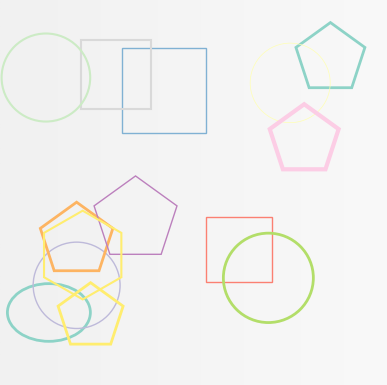[{"shape": "oval", "thickness": 2, "radius": 0.54, "center": [0.126, 0.188]}, {"shape": "pentagon", "thickness": 2, "radius": 0.47, "center": [0.853, 0.848]}, {"shape": "circle", "thickness": 0.5, "radius": 0.52, "center": [0.749, 0.785]}, {"shape": "circle", "thickness": 1, "radius": 0.56, "center": [0.198, 0.259]}, {"shape": "square", "thickness": 1, "radius": 0.42, "center": [0.617, 0.352]}, {"shape": "square", "thickness": 1, "radius": 0.55, "center": [0.423, 0.765]}, {"shape": "pentagon", "thickness": 2, "radius": 0.49, "center": [0.198, 0.376]}, {"shape": "circle", "thickness": 2, "radius": 0.58, "center": [0.693, 0.278]}, {"shape": "pentagon", "thickness": 3, "radius": 0.47, "center": [0.785, 0.636]}, {"shape": "square", "thickness": 1.5, "radius": 0.45, "center": [0.299, 0.806]}, {"shape": "pentagon", "thickness": 1, "radius": 0.56, "center": [0.35, 0.43]}, {"shape": "circle", "thickness": 1.5, "radius": 0.57, "center": [0.118, 0.799]}, {"shape": "hexagon", "thickness": 1.5, "radius": 0.58, "center": [0.213, 0.338]}, {"shape": "pentagon", "thickness": 2, "radius": 0.44, "center": [0.234, 0.178]}]